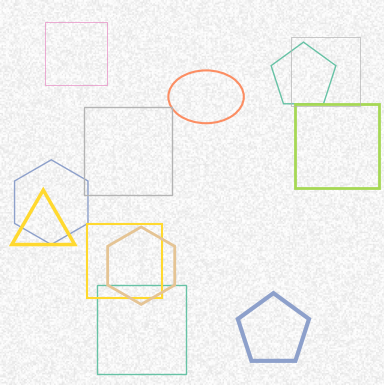[{"shape": "pentagon", "thickness": 1, "radius": 0.44, "center": [0.788, 0.802]}, {"shape": "square", "thickness": 1, "radius": 0.58, "center": [0.367, 0.144]}, {"shape": "oval", "thickness": 1.5, "radius": 0.49, "center": [0.535, 0.749]}, {"shape": "pentagon", "thickness": 3, "radius": 0.49, "center": [0.71, 0.141]}, {"shape": "hexagon", "thickness": 1, "radius": 0.55, "center": [0.133, 0.475]}, {"shape": "square", "thickness": 0.5, "radius": 0.41, "center": [0.197, 0.861]}, {"shape": "square", "thickness": 2, "radius": 0.55, "center": [0.875, 0.621]}, {"shape": "triangle", "thickness": 2.5, "radius": 0.47, "center": [0.112, 0.412]}, {"shape": "square", "thickness": 1.5, "radius": 0.48, "center": [0.323, 0.322]}, {"shape": "hexagon", "thickness": 2, "radius": 0.5, "center": [0.367, 0.31]}, {"shape": "square", "thickness": 0.5, "radius": 0.45, "center": [0.845, 0.813]}, {"shape": "square", "thickness": 1, "radius": 0.57, "center": [0.332, 0.608]}]